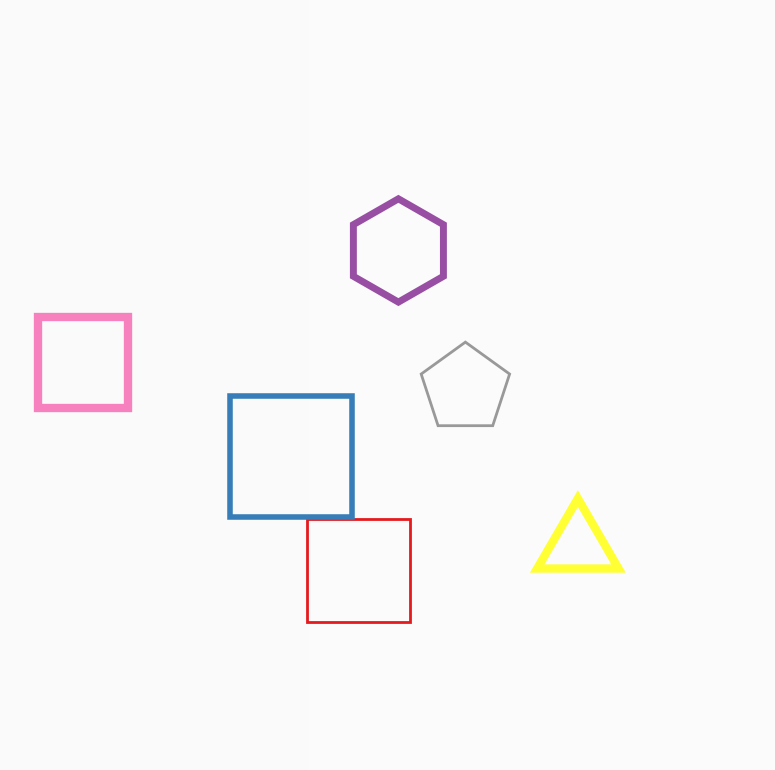[{"shape": "square", "thickness": 1, "radius": 0.33, "center": [0.462, 0.259]}, {"shape": "square", "thickness": 2, "radius": 0.39, "center": [0.375, 0.407]}, {"shape": "hexagon", "thickness": 2.5, "radius": 0.34, "center": [0.514, 0.675]}, {"shape": "triangle", "thickness": 3, "radius": 0.3, "center": [0.746, 0.292]}, {"shape": "square", "thickness": 3, "radius": 0.29, "center": [0.107, 0.529]}, {"shape": "pentagon", "thickness": 1, "radius": 0.3, "center": [0.601, 0.496]}]